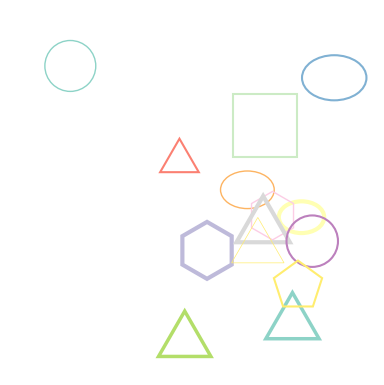[{"shape": "triangle", "thickness": 2.5, "radius": 0.4, "center": [0.76, 0.16]}, {"shape": "circle", "thickness": 1, "radius": 0.33, "center": [0.183, 0.829]}, {"shape": "oval", "thickness": 3, "radius": 0.29, "center": [0.783, 0.436]}, {"shape": "hexagon", "thickness": 3, "radius": 0.37, "center": [0.538, 0.35]}, {"shape": "triangle", "thickness": 1.5, "radius": 0.29, "center": [0.466, 0.582]}, {"shape": "oval", "thickness": 1.5, "radius": 0.42, "center": [0.868, 0.798]}, {"shape": "oval", "thickness": 1, "radius": 0.35, "center": [0.643, 0.507]}, {"shape": "triangle", "thickness": 2.5, "radius": 0.39, "center": [0.48, 0.113]}, {"shape": "hexagon", "thickness": 1, "radius": 0.31, "center": [0.708, 0.44]}, {"shape": "triangle", "thickness": 3, "radius": 0.4, "center": [0.684, 0.411]}, {"shape": "circle", "thickness": 1.5, "radius": 0.33, "center": [0.811, 0.374]}, {"shape": "square", "thickness": 1.5, "radius": 0.41, "center": [0.689, 0.674]}, {"shape": "triangle", "thickness": 0.5, "radius": 0.39, "center": [0.67, 0.357]}, {"shape": "pentagon", "thickness": 1.5, "radius": 0.33, "center": [0.774, 0.257]}]